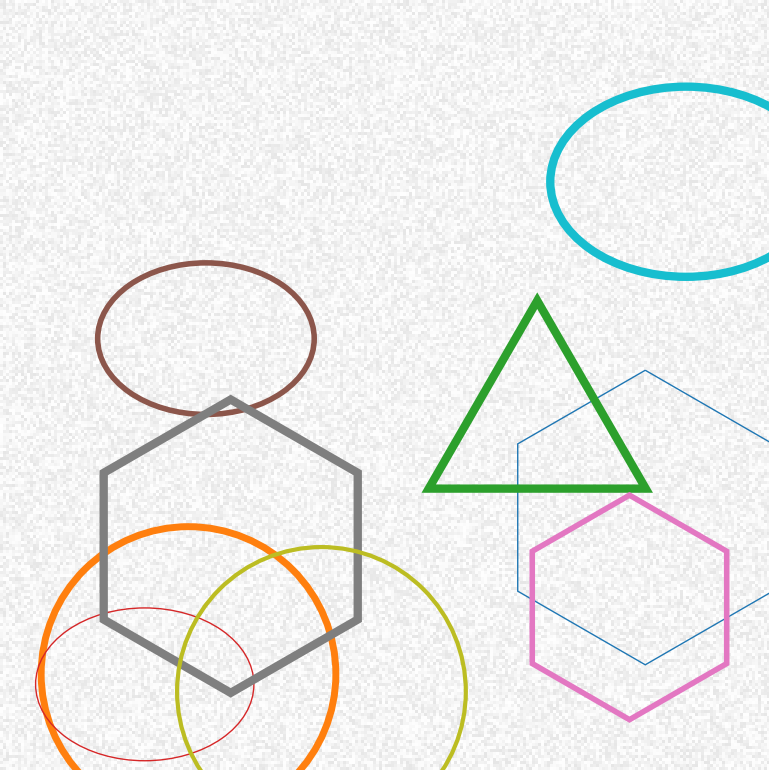[{"shape": "hexagon", "thickness": 0.5, "radius": 0.96, "center": [0.838, 0.328]}, {"shape": "circle", "thickness": 2.5, "radius": 0.96, "center": [0.245, 0.125]}, {"shape": "triangle", "thickness": 3, "radius": 0.81, "center": [0.698, 0.447]}, {"shape": "oval", "thickness": 0.5, "radius": 0.71, "center": [0.188, 0.111]}, {"shape": "oval", "thickness": 2, "radius": 0.7, "center": [0.267, 0.56]}, {"shape": "hexagon", "thickness": 2, "radius": 0.73, "center": [0.818, 0.211]}, {"shape": "hexagon", "thickness": 3, "radius": 0.95, "center": [0.3, 0.291]}, {"shape": "circle", "thickness": 1.5, "radius": 0.94, "center": [0.417, 0.102]}, {"shape": "oval", "thickness": 3, "radius": 0.88, "center": [0.891, 0.764]}]